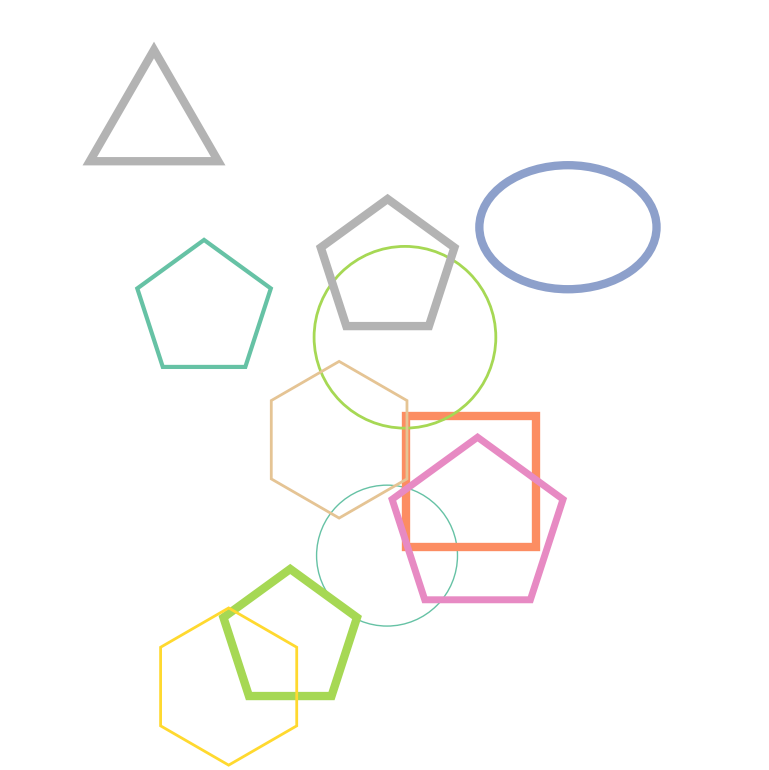[{"shape": "pentagon", "thickness": 1.5, "radius": 0.46, "center": [0.265, 0.597]}, {"shape": "circle", "thickness": 0.5, "radius": 0.46, "center": [0.503, 0.278]}, {"shape": "square", "thickness": 3, "radius": 0.42, "center": [0.612, 0.375]}, {"shape": "oval", "thickness": 3, "radius": 0.58, "center": [0.738, 0.705]}, {"shape": "pentagon", "thickness": 2.5, "radius": 0.58, "center": [0.62, 0.315]}, {"shape": "circle", "thickness": 1, "radius": 0.59, "center": [0.526, 0.562]}, {"shape": "pentagon", "thickness": 3, "radius": 0.46, "center": [0.377, 0.17]}, {"shape": "hexagon", "thickness": 1, "radius": 0.51, "center": [0.297, 0.108]}, {"shape": "hexagon", "thickness": 1, "radius": 0.51, "center": [0.44, 0.429]}, {"shape": "triangle", "thickness": 3, "radius": 0.48, "center": [0.2, 0.839]}, {"shape": "pentagon", "thickness": 3, "radius": 0.46, "center": [0.503, 0.65]}]